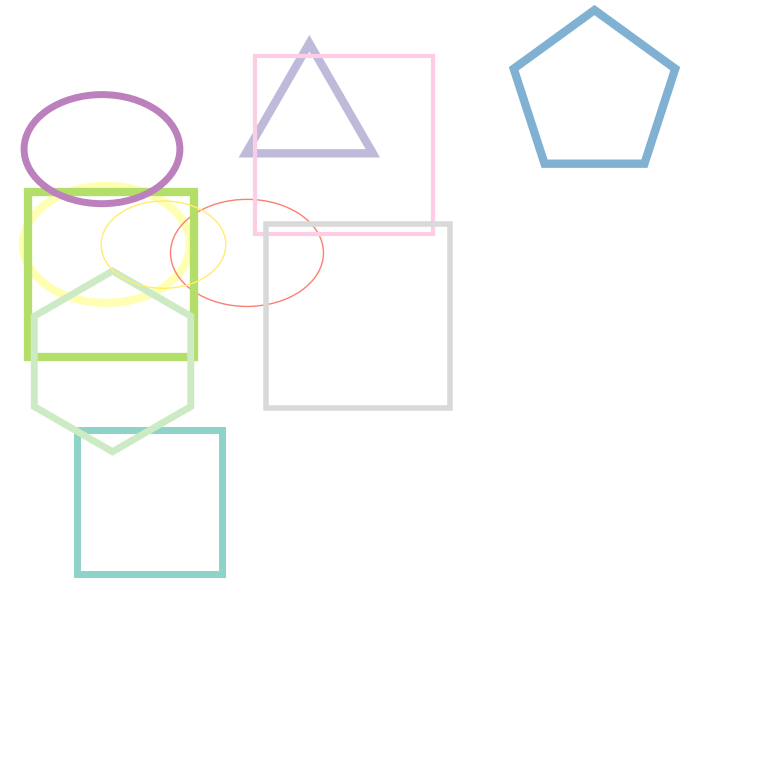[{"shape": "square", "thickness": 2.5, "radius": 0.47, "center": [0.194, 0.348]}, {"shape": "oval", "thickness": 3, "radius": 0.54, "center": [0.138, 0.683]}, {"shape": "triangle", "thickness": 3, "radius": 0.48, "center": [0.402, 0.848]}, {"shape": "oval", "thickness": 0.5, "radius": 0.5, "center": [0.321, 0.672]}, {"shape": "pentagon", "thickness": 3, "radius": 0.55, "center": [0.772, 0.877]}, {"shape": "square", "thickness": 3, "radius": 0.54, "center": [0.144, 0.644]}, {"shape": "square", "thickness": 1.5, "radius": 0.58, "center": [0.446, 0.812]}, {"shape": "square", "thickness": 2, "radius": 0.6, "center": [0.465, 0.589]}, {"shape": "oval", "thickness": 2.5, "radius": 0.51, "center": [0.132, 0.806]}, {"shape": "hexagon", "thickness": 2.5, "radius": 0.59, "center": [0.146, 0.531]}, {"shape": "oval", "thickness": 0.5, "radius": 0.41, "center": [0.212, 0.682]}]